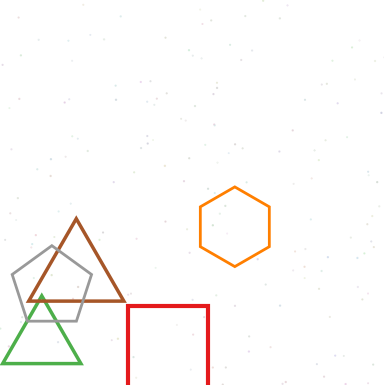[{"shape": "square", "thickness": 3, "radius": 0.52, "center": [0.435, 0.101]}, {"shape": "triangle", "thickness": 2.5, "radius": 0.59, "center": [0.109, 0.114]}, {"shape": "hexagon", "thickness": 2, "radius": 0.52, "center": [0.61, 0.411]}, {"shape": "triangle", "thickness": 2.5, "radius": 0.71, "center": [0.198, 0.289]}, {"shape": "pentagon", "thickness": 2, "radius": 0.54, "center": [0.135, 0.253]}]